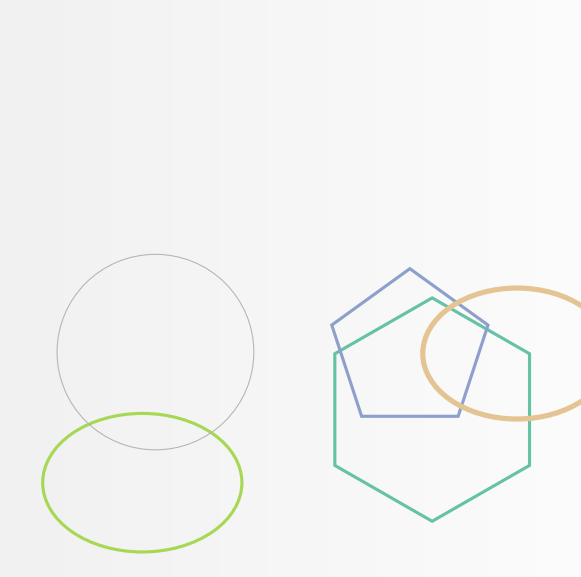[{"shape": "hexagon", "thickness": 1.5, "radius": 0.97, "center": [0.744, 0.29]}, {"shape": "pentagon", "thickness": 1.5, "radius": 0.71, "center": [0.705, 0.393]}, {"shape": "oval", "thickness": 1.5, "radius": 0.86, "center": [0.245, 0.163]}, {"shape": "oval", "thickness": 2.5, "radius": 0.81, "center": [0.889, 0.387]}, {"shape": "circle", "thickness": 0.5, "radius": 0.85, "center": [0.267, 0.389]}]